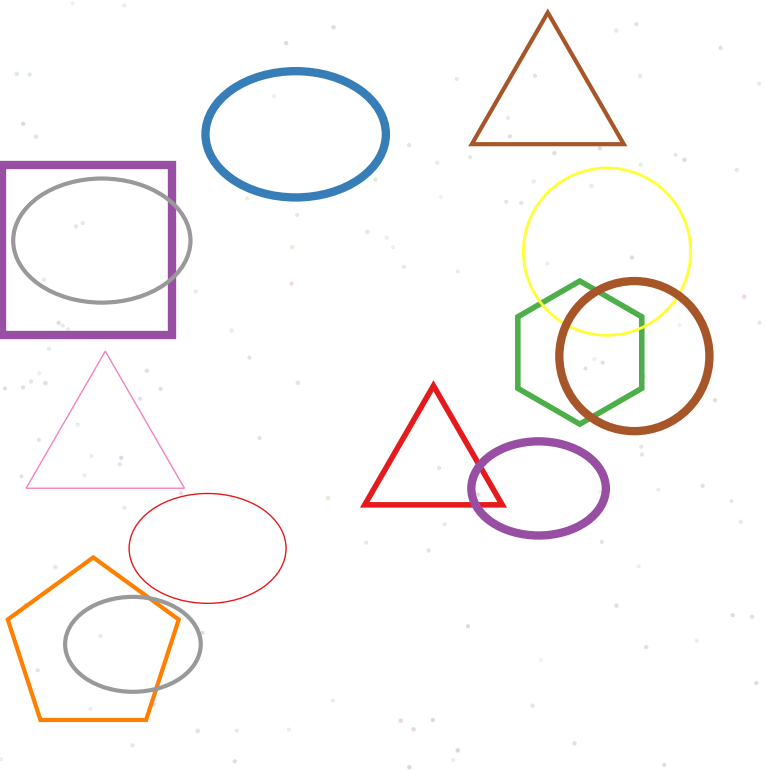[{"shape": "oval", "thickness": 0.5, "radius": 0.51, "center": [0.27, 0.288]}, {"shape": "triangle", "thickness": 2, "radius": 0.52, "center": [0.563, 0.396]}, {"shape": "oval", "thickness": 3, "radius": 0.59, "center": [0.384, 0.826]}, {"shape": "hexagon", "thickness": 2, "radius": 0.46, "center": [0.753, 0.542]}, {"shape": "square", "thickness": 3, "radius": 0.55, "center": [0.113, 0.675]}, {"shape": "oval", "thickness": 3, "radius": 0.44, "center": [0.699, 0.366]}, {"shape": "pentagon", "thickness": 1.5, "radius": 0.58, "center": [0.121, 0.159]}, {"shape": "circle", "thickness": 1, "radius": 0.54, "center": [0.788, 0.673]}, {"shape": "circle", "thickness": 3, "radius": 0.49, "center": [0.824, 0.538]}, {"shape": "triangle", "thickness": 1.5, "radius": 0.57, "center": [0.711, 0.87]}, {"shape": "triangle", "thickness": 0.5, "radius": 0.59, "center": [0.137, 0.425]}, {"shape": "oval", "thickness": 1.5, "radius": 0.58, "center": [0.132, 0.688]}, {"shape": "oval", "thickness": 1.5, "radius": 0.44, "center": [0.173, 0.163]}]